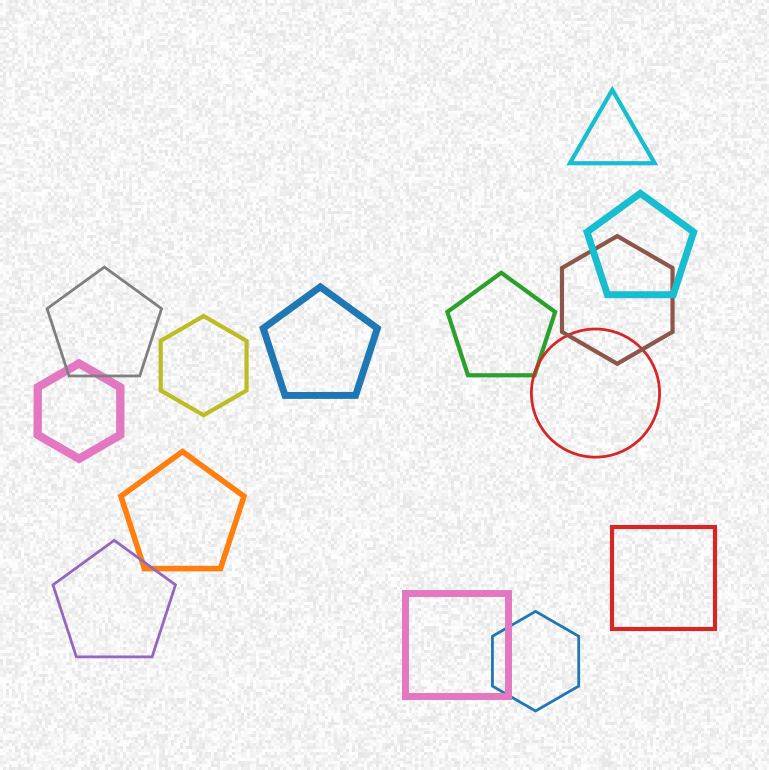[{"shape": "pentagon", "thickness": 2.5, "radius": 0.39, "center": [0.416, 0.55]}, {"shape": "hexagon", "thickness": 1, "radius": 0.32, "center": [0.696, 0.141]}, {"shape": "pentagon", "thickness": 2, "radius": 0.42, "center": [0.237, 0.33]}, {"shape": "pentagon", "thickness": 1.5, "radius": 0.37, "center": [0.651, 0.572]}, {"shape": "square", "thickness": 1.5, "radius": 0.33, "center": [0.861, 0.25]}, {"shape": "circle", "thickness": 1, "radius": 0.42, "center": [0.773, 0.49]}, {"shape": "pentagon", "thickness": 1, "radius": 0.42, "center": [0.148, 0.215]}, {"shape": "hexagon", "thickness": 1.5, "radius": 0.41, "center": [0.802, 0.61]}, {"shape": "square", "thickness": 2.5, "radius": 0.33, "center": [0.593, 0.163]}, {"shape": "hexagon", "thickness": 3, "radius": 0.31, "center": [0.103, 0.466]}, {"shape": "pentagon", "thickness": 1, "radius": 0.39, "center": [0.136, 0.575]}, {"shape": "hexagon", "thickness": 1.5, "radius": 0.32, "center": [0.264, 0.525]}, {"shape": "triangle", "thickness": 1.5, "radius": 0.32, "center": [0.795, 0.82]}, {"shape": "pentagon", "thickness": 2.5, "radius": 0.36, "center": [0.832, 0.676]}]